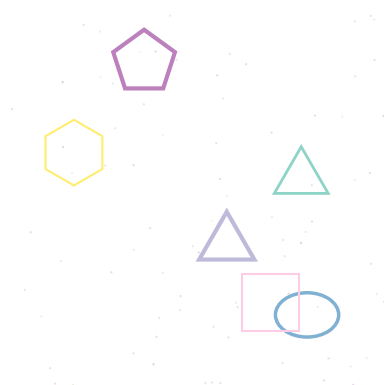[{"shape": "triangle", "thickness": 2, "radius": 0.4, "center": [0.782, 0.538]}, {"shape": "triangle", "thickness": 3, "radius": 0.41, "center": [0.589, 0.367]}, {"shape": "oval", "thickness": 2.5, "radius": 0.41, "center": [0.798, 0.182]}, {"shape": "square", "thickness": 1.5, "radius": 0.37, "center": [0.703, 0.213]}, {"shape": "pentagon", "thickness": 3, "radius": 0.42, "center": [0.374, 0.839]}, {"shape": "hexagon", "thickness": 1.5, "radius": 0.43, "center": [0.192, 0.604]}]